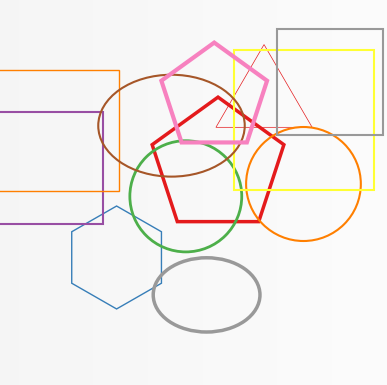[{"shape": "triangle", "thickness": 0.5, "radius": 0.72, "center": [0.681, 0.741]}, {"shape": "pentagon", "thickness": 2.5, "radius": 0.89, "center": [0.563, 0.569]}, {"shape": "hexagon", "thickness": 1, "radius": 0.67, "center": [0.301, 0.331]}, {"shape": "circle", "thickness": 2, "radius": 0.72, "center": [0.479, 0.49]}, {"shape": "square", "thickness": 1.5, "radius": 0.73, "center": [0.119, 0.564]}, {"shape": "square", "thickness": 1, "radius": 0.79, "center": [0.151, 0.661]}, {"shape": "circle", "thickness": 1.5, "radius": 0.74, "center": [0.783, 0.522]}, {"shape": "square", "thickness": 1.5, "radius": 0.91, "center": [0.785, 0.689]}, {"shape": "oval", "thickness": 1.5, "radius": 0.95, "center": [0.443, 0.674]}, {"shape": "pentagon", "thickness": 3, "radius": 0.72, "center": [0.553, 0.746]}, {"shape": "square", "thickness": 1.5, "radius": 0.68, "center": [0.852, 0.787]}, {"shape": "oval", "thickness": 2.5, "radius": 0.69, "center": [0.533, 0.234]}]